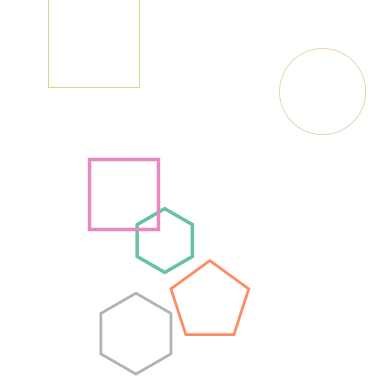[{"shape": "hexagon", "thickness": 2.5, "radius": 0.41, "center": [0.428, 0.375]}, {"shape": "pentagon", "thickness": 2, "radius": 0.53, "center": [0.545, 0.217]}, {"shape": "square", "thickness": 2.5, "radius": 0.45, "center": [0.32, 0.496]}, {"shape": "square", "thickness": 0.5, "radius": 0.59, "center": [0.243, 0.892]}, {"shape": "circle", "thickness": 0.5, "radius": 0.56, "center": [0.838, 0.762]}, {"shape": "hexagon", "thickness": 2, "radius": 0.53, "center": [0.353, 0.133]}]